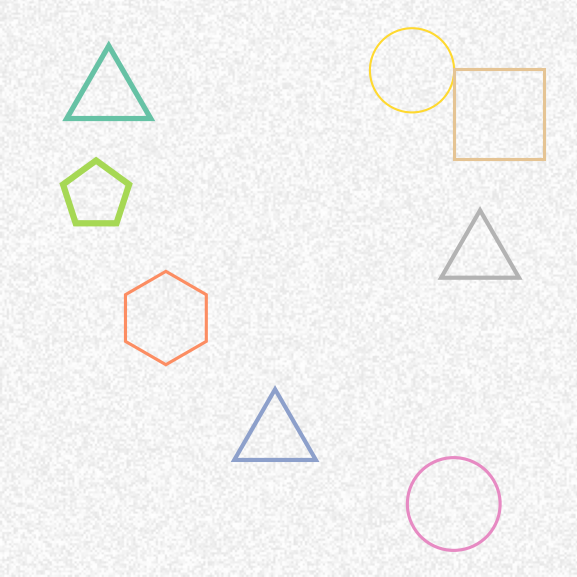[{"shape": "triangle", "thickness": 2.5, "radius": 0.42, "center": [0.188, 0.836]}, {"shape": "hexagon", "thickness": 1.5, "radius": 0.4, "center": [0.287, 0.448]}, {"shape": "triangle", "thickness": 2, "radius": 0.41, "center": [0.476, 0.243]}, {"shape": "circle", "thickness": 1.5, "radius": 0.4, "center": [0.786, 0.126]}, {"shape": "pentagon", "thickness": 3, "radius": 0.3, "center": [0.166, 0.661]}, {"shape": "circle", "thickness": 1, "radius": 0.36, "center": [0.713, 0.877]}, {"shape": "square", "thickness": 1.5, "radius": 0.39, "center": [0.864, 0.801]}, {"shape": "triangle", "thickness": 2, "radius": 0.39, "center": [0.831, 0.557]}]